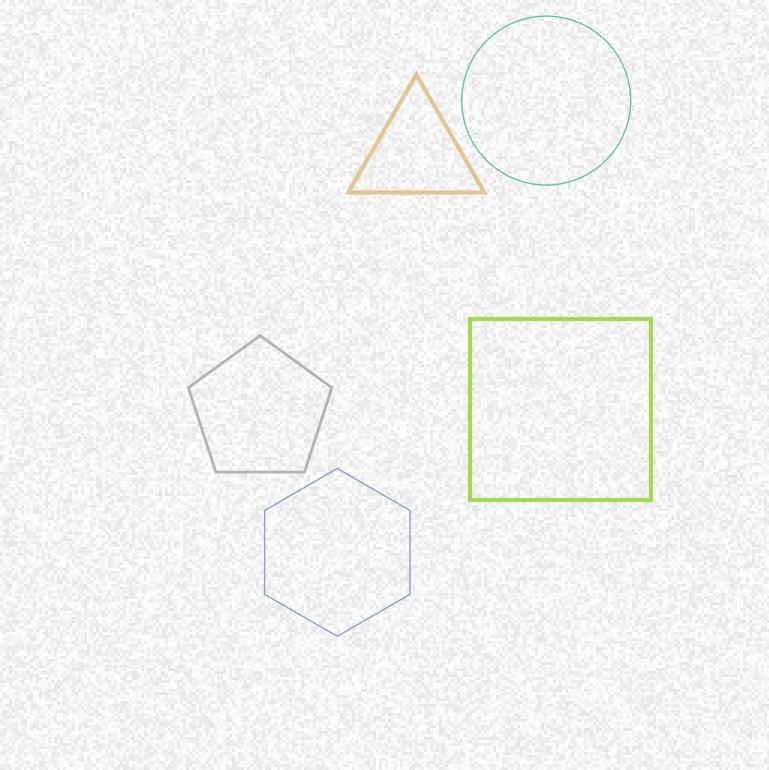[{"shape": "circle", "thickness": 0.5, "radius": 0.55, "center": [0.709, 0.869]}, {"shape": "hexagon", "thickness": 0.5, "radius": 0.54, "center": [0.438, 0.283]}, {"shape": "square", "thickness": 1.5, "radius": 0.59, "center": [0.728, 0.468]}, {"shape": "triangle", "thickness": 1.5, "radius": 0.51, "center": [0.541, 0.801]}, {"shape": "pentagon", "thickness": 1, "radius": 0.49, "center": [0.338, 0.466]}]